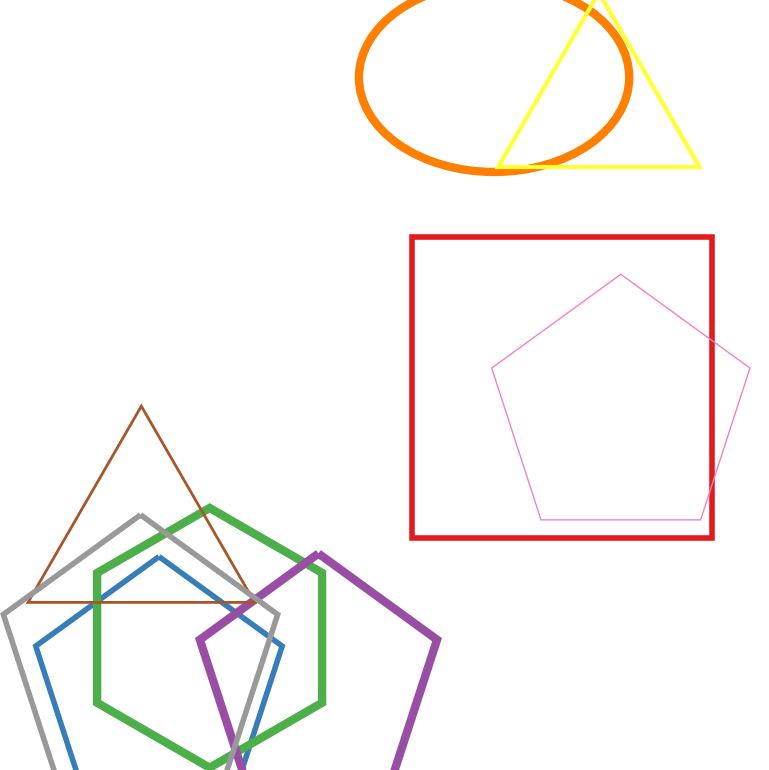[{"shape": "square", "thickness": 2, "radius": 0.98, "center": [0.73, 0.497]}, {"shape": "pentagon", "thickness": 2, "radius": 0.84, "center": [0.206, 0.109]}, {"shape": "hexagon", "thickness": 3, "radius": 0.84, "center": [0.272, 0.172]}, {"shape": "pentagon", "thickness": 3, "radius": 0.81, "center": [0.414, 0.119]}, {"shape": "oval", "thickness": 3, "radius": 0.88, "center": [0.642, 0.9]}, {"shape": "triangle", "thickness": 1.5, "radius": 0.75, "center": [0.778, 0.859]}, {"shape": "triangle", "thickness": 1, "radius": 0.85, "center": [0.184, 0.303]}, {"shape": "pentagon", "thickness": 0.5, "radius": 0.88, "center": [0.806, 0.467]}, {"shape": "pentagon", "thickness": 2, "radius": 0.94, "center": [0.182, 0.144]}]